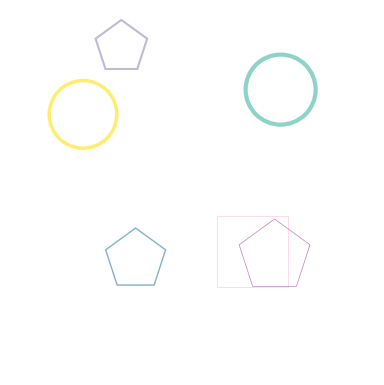[{"shape": "circle", "thickness": 3, "radius": 0.45, "center": [0.729, 0.767]}, {"shape": "pentagon", "thickness": 1.5, "radius": 0.35, "center": [0.315, 0.878]}, {"shape": "pentagon", "thickness": 1, "radius": 0.41, "center": [0.352, 0.326]}, {"shape": "square", "thickness": 0.5, "radius": 0.46, "center": [0.655, 0.347]}, {"shape": "pentagon", "thickness": 0.5, "radius": 0.48, "center": [0.713, 0.334]}, {"shape": "circle", "thickness": 2.5, "radius": 0.44, "center": [0.216, 0.703]}]